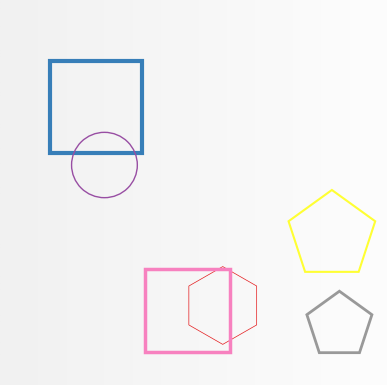[{"shape": "hexagon", "thickness": 0.5, "radius": 0.51, "center": [0.575, 0.207]}, {"shape": "square", "thickness": 3, "radius": 0.6, "center": [0.248, 0.721]}, {"shape": "circle", "thickness": 1, "radius": 0.42, "center": [0.27, 0.571]}, {"shape": "pentagon", "thickness": 1.5, "radius": 0.59, "center": [0.856, 0.389]}, {"shape": "square", "thickness": 2.5, "radius": 0.54, "center": [0.484, 0.194]}, {"shape": "pentagon", "thickness": 2, "radius": 0.44, "center": [0.876, 0.155]}]